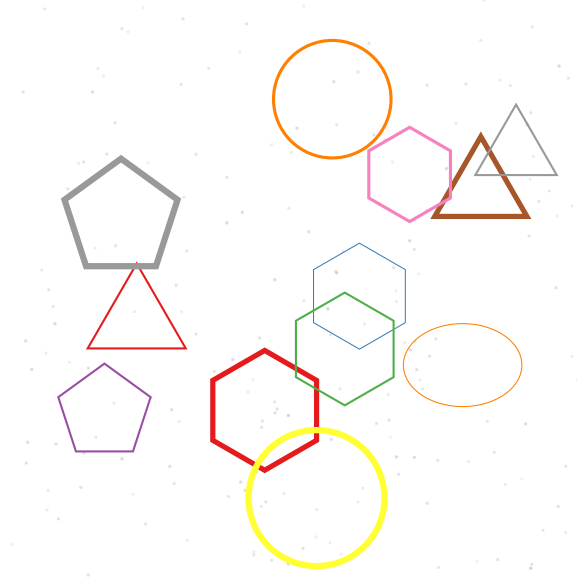[{"shape": "hexagon", "thickness": 2.5, "radius": 0.52, "center": [0.458, 0.289]}, {"shape": "triangle", "thickness": 1, "radius": 0.49, "center": [0.237, 0.445]}, {"shape": "hexagon", "thickness": 0.5, "radius": 0.46, "center": [0.622, 0.486]}, {"shape": "hexagon", "thickness": 1, "radius": 0.49, "center": [0.597, 0.395]}, {"shape": "pentagon", "thickness": 1, "radius": 0.42, "center": [0.181, 0.285]}, {"shape": "oval", "thickness": 0.5, "radius": 0.51, "center": [0.801, 0.367]}, {"shape": "circle", "thickness": 1.5, "radius": 0.51, "center": [0.575, 0.827]}, {"shape": "circle", "thickness": 3, "radius": 0.59, "center": [0.548, 0.137]}, {"shape": "triangle", "thickness": 2.5, "radius": 0.46, "center": [0.833, 0.67]}, {"shape": "hexagon", "thickness": 1.5, "radius": 0.41, "center": [0.709, 0.697]}, {"shape": "triangle", "thickness": 1, "radius": 0.41, "center": [0.894, 0.737]}, {"shape": "pentagon", "thickness": 3, "radius": 0.51, "center": [0.21, 0.621]}]